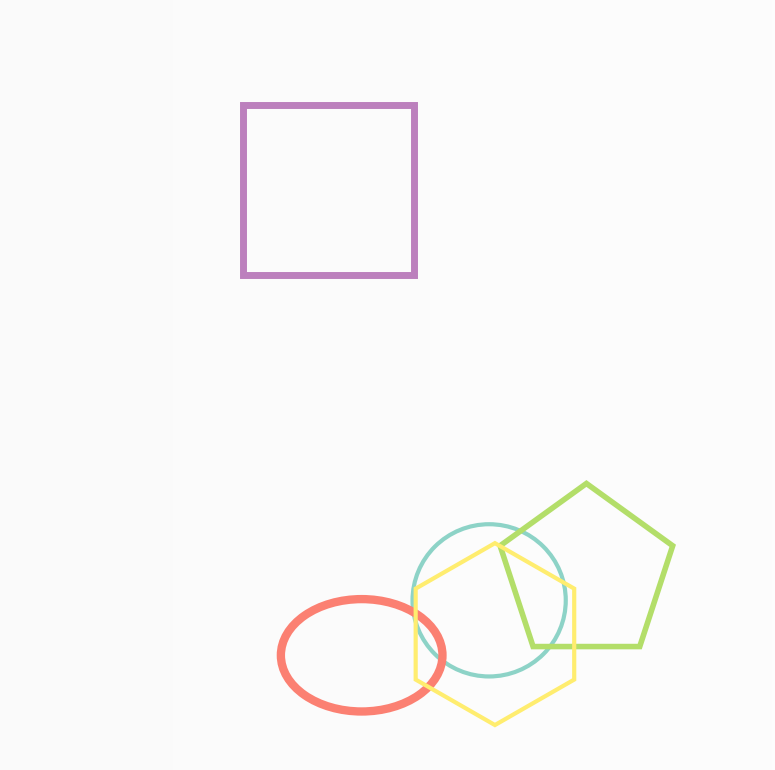[{"shape": "circle", "thickness": 1.5, "radius": 0.49, "center": [0.631, 0.22]}, {"shape": "oval", "thickness": 3, "radius": 0.52, "center": [0.467, 0.149]}, {"shape": "pentagon", "thickness": 2, "radius": 0.59, "center": [0.757, 0.255]}, {"shape": "square", "thickness": 2.5, "radius": 0.55, "center": [0.424, 0.754]}, {"shape": "hexagon", "thickness": 1.5, "radius": 0.59, "center": [0.639, 0.176]}]